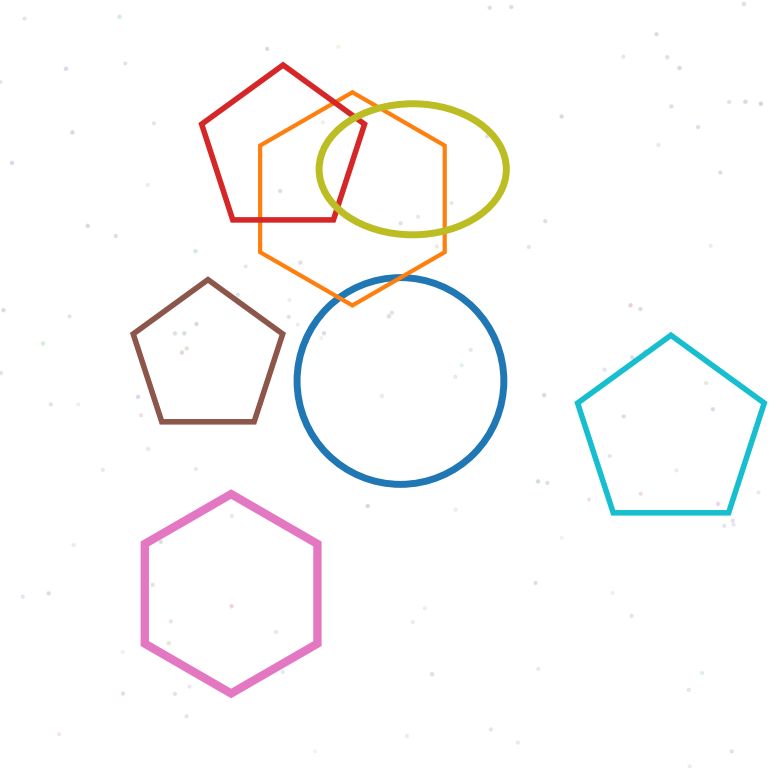[{"shape": "circle", "thickness": 2.5, "radius": 0.67, "center": [0.52, 0.505]}, {"shape": "hexagon", "thickness": 1.5, "radius": 0.69, "center": [0.458, 0.742]}, {"shape": "pentagon", "thickness": 2, "radius": 0.56, "center": [0.368, 0.804]}, {"shape": "pentagon", "thickness": 2, "radius": 0.51, "center": [0.27, 0.535]}, {"shape": "hexagon", "thickness": 3, "radius": 0.65, "center": [0.3, 0.229]}, {"shape": "oval", "thickness": 2.5, "radius": 0.61, "center": [0.536, 0.78]}, {"shape": "pentagon", "thickness": 2, "radius": 0.64, "center": [0.871, 0.437]}]